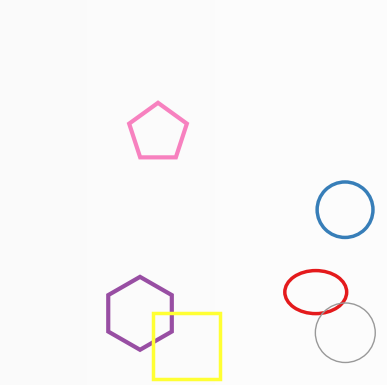[{"shape": "oval", "thickness": 2.5, "radius": 0.4, "center": [0.815, 0.241]}, {"shape": "circle", "thickness": 2.5, "radius": 0.36, "center": [0.89, 0.455]}, {"shape": "hexagon", "thickness": 3, "radius": 0.47, "center": [0.361, 0.186]}, {"shape": "square", "thickness": 2.5, "radius": 0.43, "center": [0.481, 0.102]}, {"shape": "pentagon", "thickness": 3, "radius": 0.39, "center": [0.408, 0.655]}, {"shape": "circle", "thickness": 1, "radius": 0.39, "center": [0.891, 0.136]}]